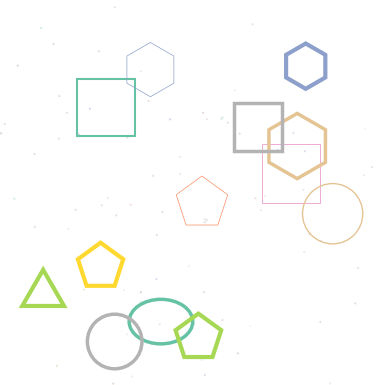[{"shape": "square", "thickness": 1.5, "radius": 0.37, "center": [0.275, 0.721]}, {"shape": "oval", "thickness": 2.5, "radius": 0.41, "center": [0.418, 0.165]}, {"shape": "pentagon", "thickness": 0.5, "radius": 0.35, "center": [0.525, 0.472]}, {"shape": "hexagon", "thickness": 0.5, "radius": 0.35, "center": [0.391, 0.819]}, {"shape": "hexagon", "thickness": 3, "radius": 0.29, "center": [0.794, 0.828]}, {"shape": "square", "thickness": 0.5, "radius": 0.38, "center": [0.756, 0.549]}, {"shape": "triangle", "thickness": 3, "radius": 0.31, "center": [0.112, 0.237]}, {"shape": "pentagon", "thickness": 3, "radius": 0.31, "center": [0.515, 0.123]}, {"shape": "pentagon", "thickness": 3, "radius": 0.31, "center": [0.261, 0.308]}, {"shape": "hexagon", "thickness": 2.5, "radius": 0.42, "center": [0.772, 0.621]}, {"shape": "circle", "thickness": 1, "radius": 0.39, "center": [0.864, 0.445]}, {"shape": "circle", "thickness": 2.5, "radius": 0.35, "center": [0.298, 0.113]}, {"shape": "square", "thickness": 2.5, "radius": 0.31, "center": [0.671, 0.67]}]